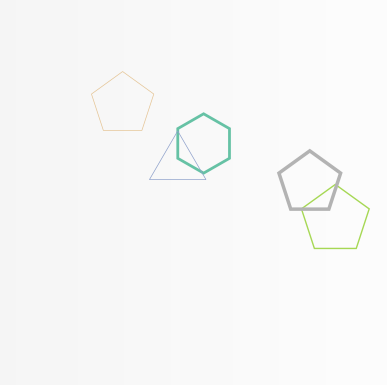[{"shape": "hexagon", "thickness": 2, "radius": 0.39, "center": [0.525, 0.627]}, {"shape": "triangle", "thickness": 0.5, "radius": 0.42, "center": [0.459, 0.576]}, {"shape": "pentagon", "thickness": 1, "radius": 0.46, "center": [0.865, 0.429]}, {"shape": "pentagon", "thickness": 0.5, "radius": 0.42, "center": [0.316, 0.73]}, {"shape": "pentagon", "thickness": 2.5, "radius": 0.42, "center": [0.799, 0.524]}]